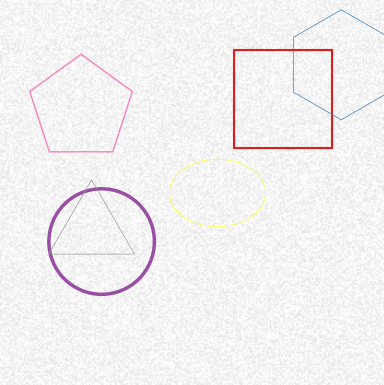[{"shape": "square", "thickness": 1.5, "radius": 0.64, "center": [0.736, 0.744]}, {"shape": "hexagon", "thickness": 0.5, "radius": 0.71, "center": [0.886, 0.832]}, {"shape": "circle", "thickness": 2.5, "radius": 0.69, "center": [0.264, 0.373]}, {"shape": "oval", "thickness": 0.5, "radius": 0.63, "center": [0.565, 0.499]}, {"shape": "pentagon", "thickness": 1, "radius": 0.7, "center": [0.211, 0.719]}, {"shape": "triangle", "thickness": 0.5, "radius": 0.64, "center": [0.238, 0.404]}]